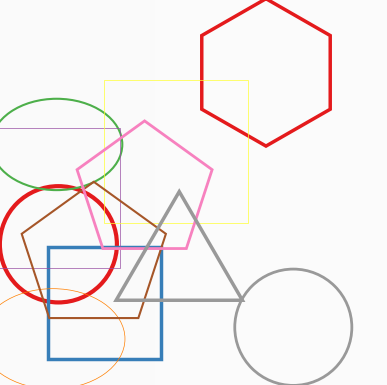[{"shape": "circle", "thickness": 3, "radius": 0.76, "center": [0.151, 0.365]}, {"shape": "hexagon", "thickness": 2.5, "radius": 0.96, "center": [0.686, 0.812]}, {"shape": "square", "thickness": 2.5, "radius": 0.73, "center": [0.27, 0.214]}, {"shape": "oval", "thickness": 1.5, "radius": 0.85, "center": [0.146, 0.625]}, {"shape": "square", "thickness": 0.5, "radius": 0.91, "center": [0.128, 0.485]}, {"shape": "oval", "thickness": 0.5, "radius": 0.93, "center": [0.136, 0.12]}, {"shape": "square", "thickness": 0.5, "radius": 0.93, "center": [0.454, 0.607]}, {"shape": "pentagon", "thickness": 1.5, "radius": 0.98, "center": [0.242, 0.332]}, {"shape": "pentagon", "thickness": 2, "radius": 0.92, "center": [0.373, 0.503]}, {"shape": "circle", "thickness": 2, "radius": 0.76, "center": [0.757, 0.15]}, {"shape": "triangle", "thickness": 2.5, "radius": 0.94, "center": [0.463, 0.314]}]